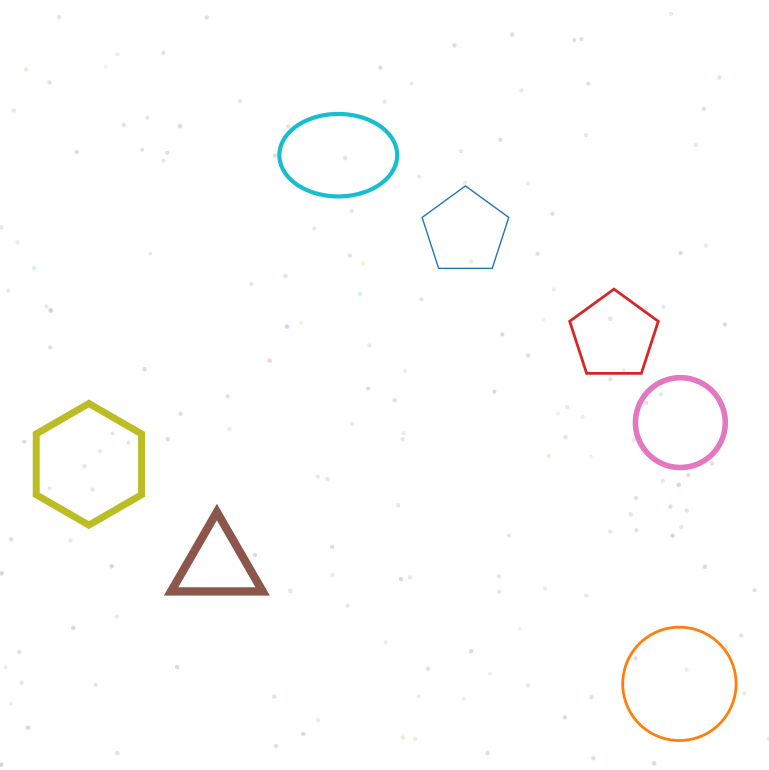[{"shape": "pentagon", "thickness": 0.5, "radius": 0.3, "center": [0.604, 0.699]}, {"shape": "circle", "thickness": 1, "radius": 0.37, "center": [0.882, 0.112]}, {"shape": "pentagon", "thickness": 1, "radius": 0.3, "center": [0.797, 0.564]}, {"shape": "triangle", "thickness": 3, "radius": 0.34, "center": [0.282, 0.266]}, {"shape": "circle", "thickness": 2, "radius": 0.29, "center": [0.884, 0.451]}, {"shape": "hexagon", "thickness": 2.5, "radius": 0.39, "center": [0.115, 0.397]}, {"shape": "oval", "thickness": 1.5, "radius": 0.38, "center": [0.439, 0.798]}]